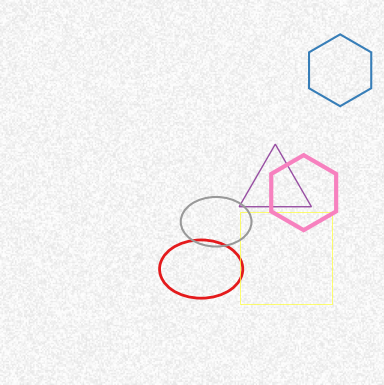[{"shape": "oval", "thickness": 2, "radius": 0.54, "center": [0.523, 0.301]}, {"shape": "hexagon", "thickness": 1.5, "radius": 0.47, "center": [0.883, 0.817]}, {"shape": "triangle", "thickness": 1, "radius": 0.54, "center": [0.715, 0.517]}, {"shape": "square", "thickness": 0.5, "radius": 0.6, "center": [0.742, 0.33]}, {"shape": "hexagon", "thickness": 3, "radius": 0.49, "center": [0.789, 0.5]}, {"shape": "oval", "thickness": 1.5, "radius": 0.46, "center": [0.561, 0.424]}]